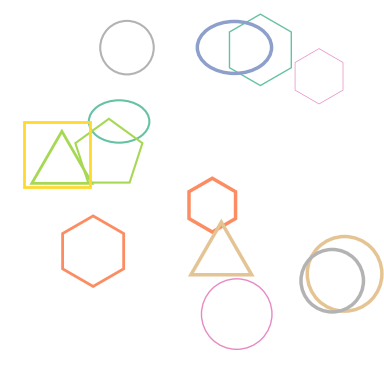[{"shape": "oval", "thickness": 1.5, "radius": 0.39, "center": [0.309, 0.684]}, {"shape": "hexagon", "thickness": 1, "radius": 0.46, "center": [0.676, 0.87]}, {"shape": "hexagon", "thickness": 2, "radius": 0.46, "center": [0.242, 0.348]}, {"shape": "hexagon", "thickness": 2.5, "radius": 0.35, "center": [0.551, 0.467]}, {"shape": "oval", "thickness": 2.5, "radius": 0.48, "center": [0.609, 0.877]}, {"shape": "hexagon", "thickness": 0.5, "radius": 0.36, "center": [0.829, 0.802]}, {"shape": "circle", "thickness": 1, "radius": 0.46, "center": [0.615, 0.184]}, {"shape": "triangle", "thickness": 2, "radius": 0.45, "center": [0.161, 0.569]}, {"shape": "pentagon", "thickness": 1.5, "radius": 0.46, "center": [0.283, 0.6]}, {"shape": "square", "thickness": 2, "radius": 0.42, "center": [0.148, 0.599]}, {"shape": "circle", "thickness": 2.5, "radius": 0.48, "center": [0.895, 0.289]}, {"shape": "triangle", "thickness": 2.5, "radius": 0.46, "center": [0.575, 0.332]}, {"shape": "circle", "thickness": 1.5, "radius": 0.35, "center": [0.33, 0.876]}, {"shape": "circle", "thickness": 2.5, "radius": 0.41, "center": [0.863, 0.271]}]